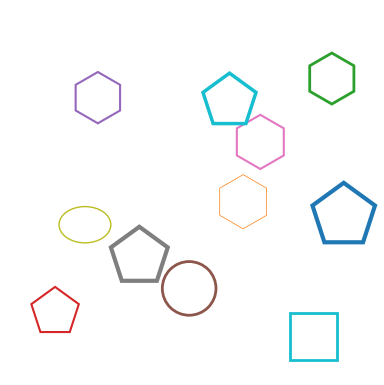[{"shape": "pentagon", "thickness": 3, "radius": 0.43, "center": [0.893, 0.44]}, {"shape": "hexagon", "thickness": 0.5, "radius": 0.35, "center": [0.632, 0.476]}, {"shape": "hexagon", "thickness": 2, "radius": 0.33, "center": [0.862, 0.796]}, {"shape": "pentagon", "thickness": 1.5, "radius": 0.32, "center": [0.143, 0.19]}, {"shape": "hexagon", "thickness": 1.5, "radius": 0.33, "center": [0.254, 0.746]}, {"shape": "circle", "thickness": 2, "radius": 0.35, "center": [0.491, 0.251]}, {"shape": "hexagon", "thickness": 1.5, "radius": 0.35, "center": [0.676, 0.631]}, {"shape": "pentagon", "thickness": 3, "radius": 0.39, "center": [0.362, 0.333]}, {"shape": "oval", "thickness": 1, "radius": 0.34, "center": [0.221, 0.416]}, {"shape": "pentagon", "thickness": 2.5, "radius": 0.36, "center": [0.596, 0.738]}, {"shape": "square", "thickness": 2, "radius": 0.31, "center": [0.815, 0.126]}]